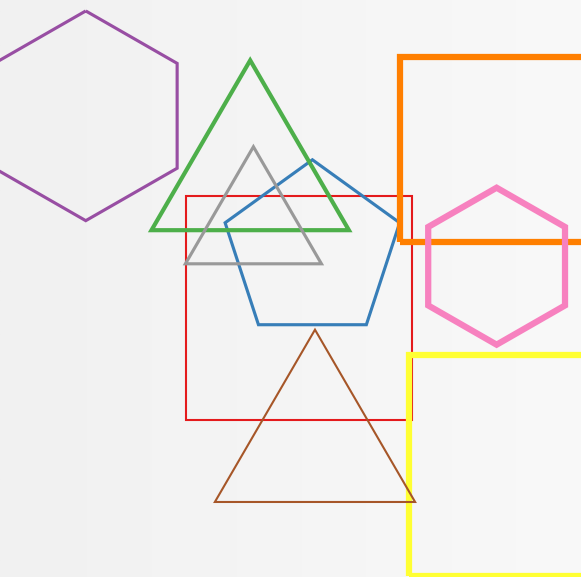[{"shape": "square", "thickness": 1, "radius": 0.97, "center": [0.515, 0.465]}, {"shape": "pentagon", "thickness": 1.5, "radius": 0.79, "center": [0.537, 0.565]}, {"shape": "triangle", "thickness": 2, "radius": 0.98, "center": [0.43, 0.699]}, {"shape": "hexagon", "thickness": 1.5, "radius": 0.91, "center": [0.148, 0.799]}, {"shape": "square", "thickness": 3, "radius": 0.8, "center": [0.849, 0.74]}, {"shape": "square", "thickness": 3, "radius": 0.96, "center": [0.895, 0.193]}, {"shape": "triangle", "thickness": 1, "radius": 0.99, "center": [0.542, 0.229]}, {"shape": "hexagon", "thickness": 3, "radius": 0.68, "center": [0.854, 0.538]}, {"shape": "triangle", "thickness": 1.5, "radius": 0.68, "center": [0.436, 0.61]}]